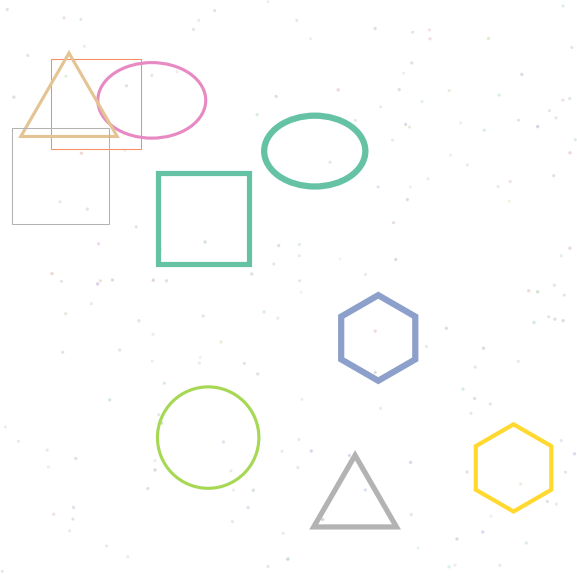[{"shape": "oval", "thickness": 3, "radius": 0.44, "center": [0.545, 0.738]}, {"shape": "square", "thickness": 2.5, "radius": 0.39, "center": [0.352, 0.62]}, {"shape": "square", "thickness": 0.5, "radius": 0.39, "center": [0.167, 0.819]}, {"shape": "hexagon", "thickness": 3, "radius": 0.37, "center": [0.655, 0.414]}, {"shape": "oval", "thickness": 1.5, "radius": 0.47, "center": [0.263, 0.825]}, {"shape": "circle", "thickness": 1.5, "radius": 0.44, "center": [0.36, 0.241]}, {"shape": "hexagon", "thickness": 2, "radius": 0.38, "center": [0.889, 0.189]}, {"shape": "triangle", "thickness": 1.5, "radius": 0.48, "center": [0.119, 0.811]}, {"shape": "square", "thickness": 0.5, "radius": 0.42, "center": [0.104, 0.695]}, {"shape": "triangle", "thickness": 2.5, "radius": 0.41, "center": [0.615, 0.128]}]